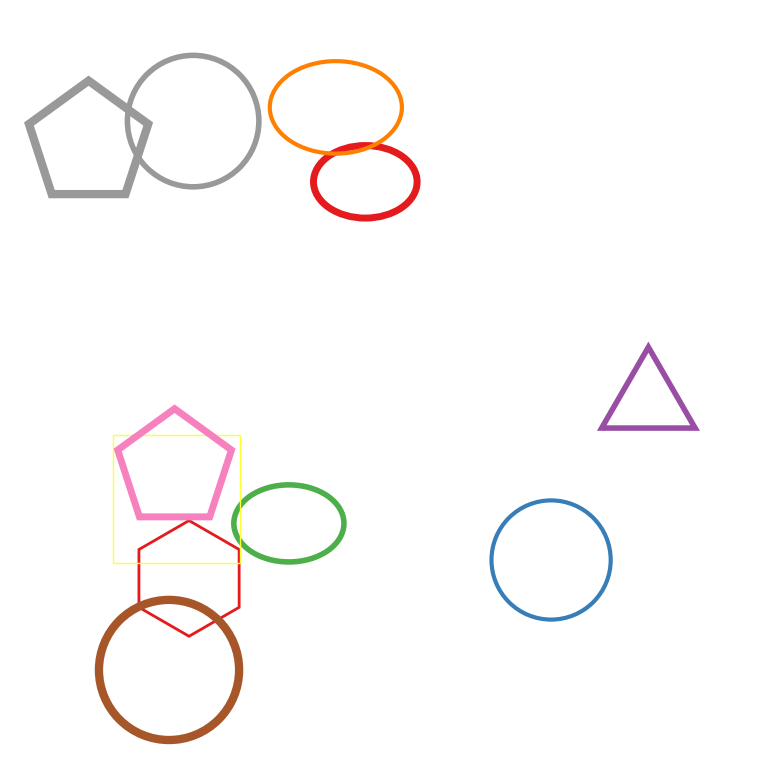[{"shape": "hexagon", "thickness": 1, "radius": 0.38, "center": [0.246, 0.249]}, {"shape": "oval", "thickness": 2.5, "radius": 0.34, "center": [0.474, 0.764]}, {"shape": "circle", "thickness": 1.5, "radius": 0.39, "center": [0.716, 0.273]}, {"shape": "oval", "thickness": 2, "radius": 0.36, "center": [0.375, 0.32]}, {"shape": "triangle", "thickness": 2, "radius": 0.35, "center": [0.842, 0.479]}, {"shape": "oval", "thickness": 1.5, "radius": 0.43, "center": [0.436, 0.861]}, {"shape": "square", "thickness": 0.5, "radius": 0.41, "center": [0.229, 0.352]}, {"shape": "circle", "thickness": 3, "radius": 0.46, "center": [0.22, 0.13]}, {"shape": "pentagon", "thickness": 2.5, "radius": 0.39, "center": [0.227, 0.392]}, {"shape": "circle", "thickness": 2, "radius": 0.43, "center": [0.251, 0.843]}, {"shape": "pentagon", "thickness": 3, "radius": 0.41, "center": [0.115, 0.814]}]